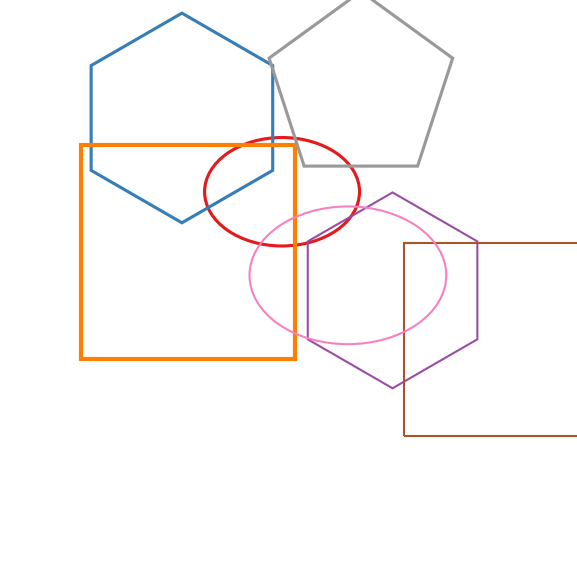[{"shape": "oval", "thickness": 1.5, "radius": 0.67, "center": [0.488, 0.667]}, {"shape": "hexagon", "thickness": 1.5, "radius": 0.91, "center": [0.315, 0.795]}, {"shape": "hexagon", "thickness": 1, "radius": 0.85, "center": [0.68, 0.496]}, {"shape": "square", "thickness": 2, "radius": 0.92, "center": [0.325, 0.563]}, {"shape": "square", "thickness": 1, "radius": 0.83, "center": [0.866, 0.411]}, {"shape": "oval", "thickness": 1, "radius": 0.85, "center": [0.602, 0.522]}, {"shape": "pentagon", "thickness": 1.5, "radius": 0.84, "center": [0.625, 0.847]}]